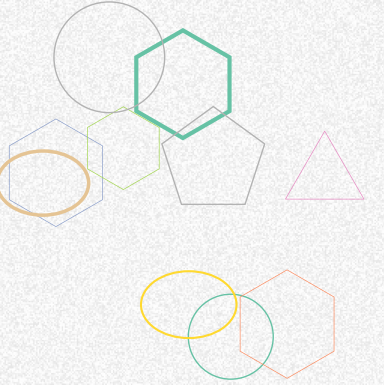[{"shape": "hexagon", "thickness": 3, "radius": 0.7, "center": [0.475, 0.781]}, {"shape": "circle", "thickness": 1, "radius": 0.55, "center": [0.599, 0.125]}, {"shape": "hexagon", "thickness": 0.5, "radius": 0.7, "center": [0.746, 0.158]}, {"shape": "hexagon", "thickness": 0.5, "radius": 0.7, "center": [0.145, 0.551]}, {"shape": "triangle", "thickness": 0.5, "radius": 0.59, "center": [0.843, 0.542]}, {"shape": "hexagon", "thickness": 0.5, "radius": 0.54, "center": [0.32, 0.615]}, {"shape": "oval", "thickness": 1.5, "radius": 0.62, "center": [0.49, 0.209]}, {"shape": "oval", "thickness": 2.5, "radius": 0.6, "center": [0.111, 0.524]}, {"shape": "pentagon", "thickness": 1, "radius": 0.7, "center": [0.554, 0.583]}, {"shape": "circle", "thickness": 1, "radius": 0.72, "center": [0.284, 0.851]}]